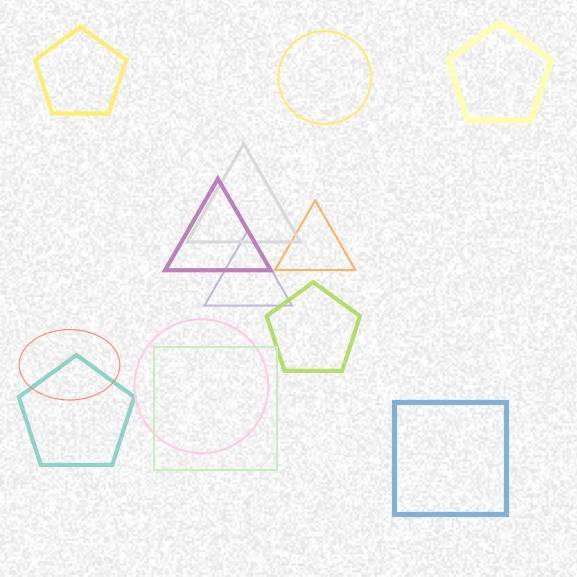[{"shape": "pentagon", "thickness": 2, "radius": 0.53, "center": [0.133, 0.279]}, {"shape": "pentagon", "thickness": 3, "radius": 0.47, "center": [0.865, 0.867]}, {"shape": "triangle", "thickness": 1, "radius": 0.44, "center": [0.43, 0.514]}, {"shape": "oval", "thickness": 0.5, "radius": 0.44, "center": [0.12, 0.367]}, {"shape": "square", "thickness": 2.5, "radius": 0.48, "center": [0.779, 0.206]}, {"shape": "triangle", "thickness": 1, "radius": 0.4, "center": [0.546, 0.572]}, {"shape": "pentagon", "thickness": 2, "radius": 0.42, "center": [0.543, 0.426]}, {"shape": "circle", "thickness": 1, "radius": 0.58, "center": [0.349, 0.33]}, {"shape": "triangle", "thickness": 1.5, "radius": 0.57, "center": [0.422, 0.637]}, {"shape": "triangle", "thickness": 2, "radius": 0.53, "center": [0.377, 0.584]}, {"shape": "square", "thickness": 1, "radius": 0.53, "center": [0.373, 0.292]}, {"shape": "circle", "thickness": 1, "radius": 0.4, "center": [0.562, 0.865]}, {"shape": "pentagon", "thickness": 2, "radius": 0.41, "center": [0.139, 0.87]}]